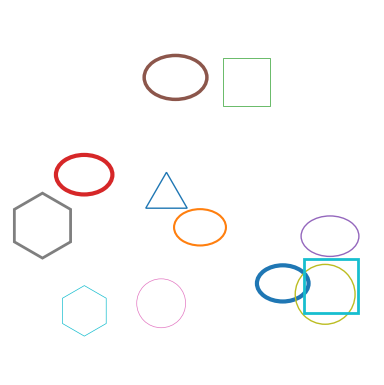[{"shape": "triangle", "thickness": 1, "radius": 0.31, "center": [0.432, 0.49]}, {"shape": "oval", "thickness": 3, "radius": 0.34, "center": [0.734, 0.264]}, {"shape": "oval", "thickness": 1.5, "radius": 0.34, "center": [0.519, 0.41]}, {"shape": "square", "thickness": 0.5, "radius": 0.31, "center": [0.641, 0.787]}, {"shape": "oval", "thickness": 3, "radius": 0.37, "center": [0.219, 0.546]}, {"shape": "oval", "thickness": 1, "radius": 0.38, "center": [0.857, 0.387]}, {"shape": "oval", "thickness": 2.5, "radius": 0.41, "center": [0.456, 0.799]}, {"shape": "circle", "thickness": 0.5, "radius": 0.32, "center": [0.419, 0.212]}, {"shape": "hexagon", "thickness": 2, "radius": 0.42, "center": [0.11, 0.414]}, {"shape": "circle", "thickness": 1, "radius": 0.39, "center": [0.845, 0.236]}, {"shape": "hexagon", "thickness": 0.5, "radius": 0.33, "center": [0.219, 0.193]}, {"shape": "square", "thickness": 2, "radius": 0.35, "center": [0.86, 0.257]}]